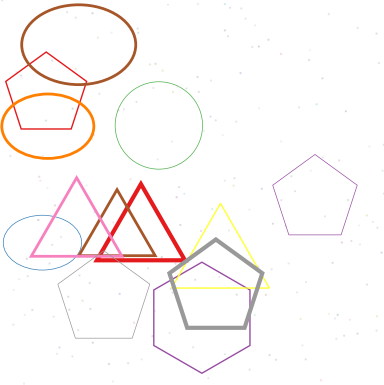[{"shape": "triangle", "thickness": 3, "radius": 0.66, "center": [0.366, 0.39]}, {"shape": "pentagon", "thickness": 1, "radius": 0.55, "center": [0.12, 0.754]}, {"shape": "oval", "thickness": 0.5, "radius": 0.51, "center": [0.11, 0.37]}, {"shape": "circle", "thickness": 0.5, "radius": 0.57, "center": [0.413, 0.674]}, {"shape": "hexagon", "thickness": 1, "radius": 0.72, "center": [0.524, 0.175]}, {"shape": "pentagon", "thickness": 0.5, "radius": 0.58, "center": [0.818, 0.483]}, {"shape": "oval", "thickness": 2, "radius": 0.6, "center": [0.124, 0.672]}, {"shape": "triangle", "thickness": 1, "radius": 0.73, "center": [0.573, 0.325]}, {"shape": "triangle", "thickness": 2, "radius": 0.57, "center": [0.304, 0.393]}, {"shape": "oval", "thickness": 2, "radius": 0.74, "center": [0.205, 0.884]}, {"shape": "triangle", "thickness": 2, "radius": 0.68, "center": [0.199, 0.402]}, {"shape": "pentagon", "thickness": 3, "radius": 0.63, "center": [0.561, 0.251]}, {"shape": "pentagon", "thickness": 0.5, "radius": 0.63, "center": [0.27, 0.223]}]